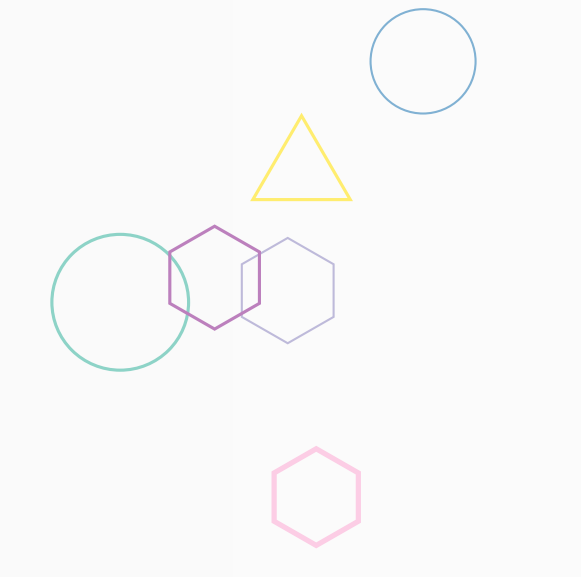[{"shape": "circle", "thickness": 1.5, "radius": 0.59, "center": [0.207, 0.476]}, {"shape": "hexagon", "thickness": 1, "radius": 0.46, "center": [0.495, 0.496]}, {"shape": "circle", "thickness": 1, "radius": 0.45, "center": [0.728, 0.893]}, {"shape": "hexagon", "thickness": 2.5, "radius": 0.42, "center": [0.544, 0.138]}, {"shape": "hexagon", "thickness": 1.5, "radius": 0.45, "center": [0.369, 0.518]}, {"shape": "triangle", "thickness": 1.5, "radius": 0.48, "center": [0.519, 0.702]}]